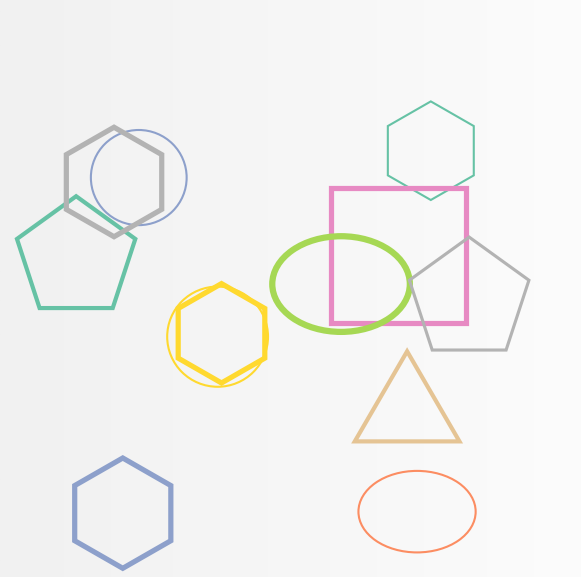[{"shape": "pentagon", "thickness": 2, "radius": 0.54, "center": [0.131, 0.552]}, {"shape": "hexagon", "thickness": 1, "radius": 0.43, "center": [0.741, 0.738]}, {"shape": "oval", "thickness": 1, "radius": 0.5, "center": [0.718, 0.113]}, {"shape": "hexagon", "thickness": 2.5, "radius": 0.48, "center": [0.211, 0.111]}, {"shape": "circle", "thickness": 1, "radius": 0.41, "center": [0.239, 0.692]}, {"shape": "square", "thickness": 2.5, "radius": 0.58, "center": [0.686, 0.557]}, {"shape": "oval", "thickness": 3, "radius": 0.59, "center": [0.587, 0.507]}, {"shape": "hexagon", "thickness": 2.5, "radius": 0.43, "center": [0.381, 0.422]}, {"shape": "circle", "thickness": 1, "radius": 0.43, "center": [0.374, 0.416]}, {"shape": "triangle", "thickness": 2, "radius": 0.52, "center": [0.7, 0.287]}, {"shape": "hexagon", "thickness": 2.5, "radius": 0.47, "center": [0.196, 0.684]}, {"shape": "pentagon", "thickness": 1.5, "radius": 0.54, "center": [0.807, 0.48]}]